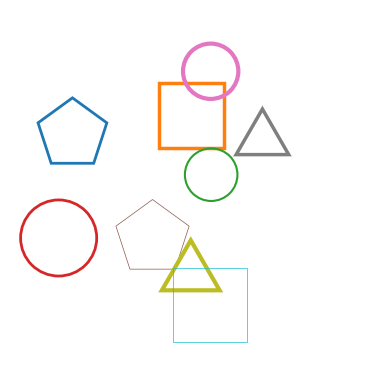[{"shape": "pentagon", "thickness": 2, "radius": 0.47, "center": [0.188, 0.652]}, {"shape": "square", "thickness": 2.5, "radius": 0.42, "center": [0.497, 0.7]}, {"shape": "circle", "thickness": 1.5, "radius": 0.34, "center": [0.548, 0.546]}, {"shape": "circle", "thickness": 2, "radius": 0.49, "center": [0.152, 0.382]}, {"shape": "pentagon", "thickness": 0.5, "radius": 0.5, "center": [0.396, 0.382]}, {"shape": "circle", "thickness": 3, "radius": 0.36, "center": [0.547, 0.815]}, {"shape": "triangle", "thickness": 2.5, "radius": 0.39, "center": [0.682, 0.638]}, {"shape": "triangle", "thickness": 3, "radius": 0.43, "center": [0.495, 0.289]}, {"shape": "square", "thickness": 0.5, "radius": 0.48, "center": [0.546, 0.208]}]